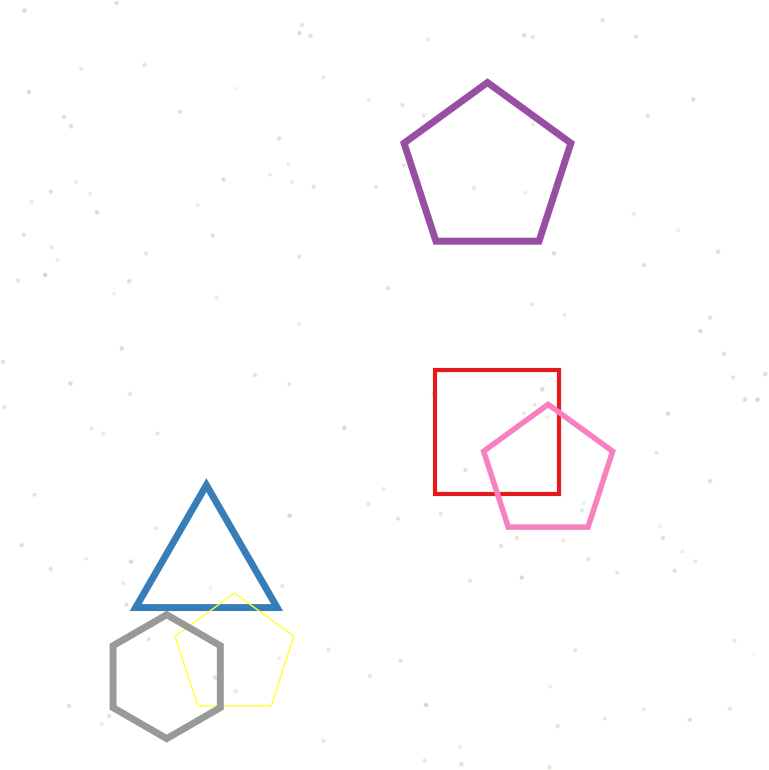[{"shape": "square", "thickness": 1.5, "radius": 0.4, "center": [0.645, 0.439]}, {"shape": "triangle", "thickness": 2.5, "radius": 0.53, "center": [0.268, 0.264]}, {"shape": "pentagon", "thickness": 2.5, "radius": 0.57, "center": [0.633, 0.779]}, {"shape": "pentagon", "thickness": 0.5, "radius": 0.41, "center": [0.305, 0.149]}, {"shape": "pentagon", "thickness": 2, "radius": 0.44, "center": [0.712, 0.387]}, {"shape": "hexagon", "thickness": 2.5, "radius": 0.4, "center": [0.217, 0.121]}]